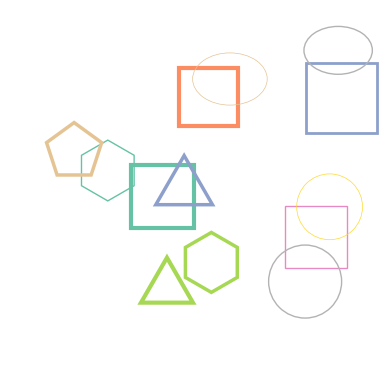[{"shape": "square", "thickness": 3, "radius": 0.41, "center": [0.421, 0.489]}, {"shape": "hexagon", "thickness": 1, "radius": 0.39, "center": [0.28, 0.557]}, {"shape": "square", "thickness": 3, "radius": 0.38, "center": [0.542, 0.748]}, {"shape": "triangle", "thickness": 2.5, "radius": 0.42, "center": [0.478, 0.511]}, {"shape": "square", "thickness": 2, "radius": 0.46, "center": [0.887, 0.745]}, {"shape": "square", "thickness": 1, "radius": 0.4, "center": [0.821, 0.385]}, {"shape": "triangle", "thickness": 3, "radius": 0.39, "center": [0.434, 0.253]}, {"shape": "hexagon", "thickness": 2.5, "radius": 0.39, "center": [0.549, 0.318]}, {"shape": "circle", "thickness": 0.5, "radius": 0.43, "center": [0.856, 0.463]}, {"shape": "oval", "thickness": 0.5, "radius": 0.48, "center": [0.597, 0.795]}, {"shape": "pentagon", "thickness": 2.5, "radius": 0.38, "center": [0.192, 0.606]}, {"shape": "oval", "thickness": 1, "radius": 0.44, "center": [0.878, 0.869]}, {"shape": "circle", "thickness": 1, "radius": 0.47, "center": [0.793, 0.269]}]